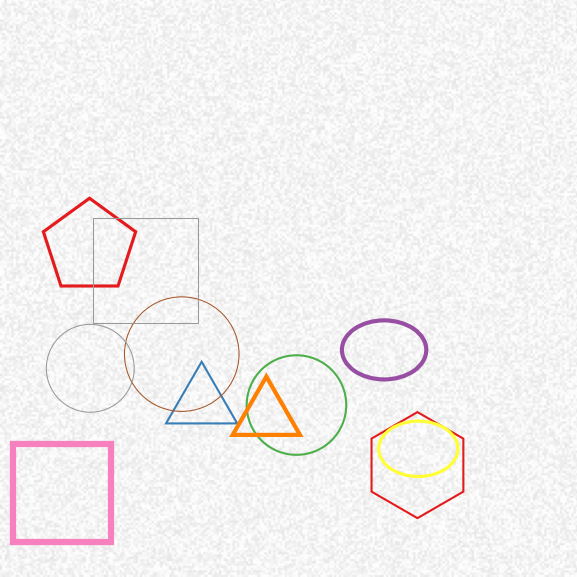[{"shape": "hexagon", "thickness": 1, "radius": 0.46, "center": [0.723, 0.194]}, {"shape": "pentagon", "thickness": 1.5, "radius": 0.42, "center": [0.155, 0.572]}, {"shape": "triangle", "thickness": 1, "radius": 0.36, "center": [0.349, 0.302]}, {"shape": "circle", "thickness": 1, "radius": 0.43, "center": [0.513, 0.298]}, {"shape": "oval", "thickness": 2, "radius": 0.37, "center": [0.665, 0.393]}, {"shape": "triangle", "thickness": 2, "radius": 0.34, "center": [0.461, 0.28]}, {"shape": "oval", "thickness": 1.5, "radius": 0.34, "center": [0.724, 0.222]}, {"shape": "circle", "thickness": 0.5, "radius": 0.5, "center": [0.315, 0.386]}, {"shape": "square", "thickness": 3, "radius": 0.43, "center": [0.107, 0.146]}, {"shape": "circle", "thickness": 0.5, "radius": 0.38, "center": [0.156, 0.361]}, {"shape": "square", "thickness": 0.5, "radius": 0.45, "center": [0.252, 0.531]}]